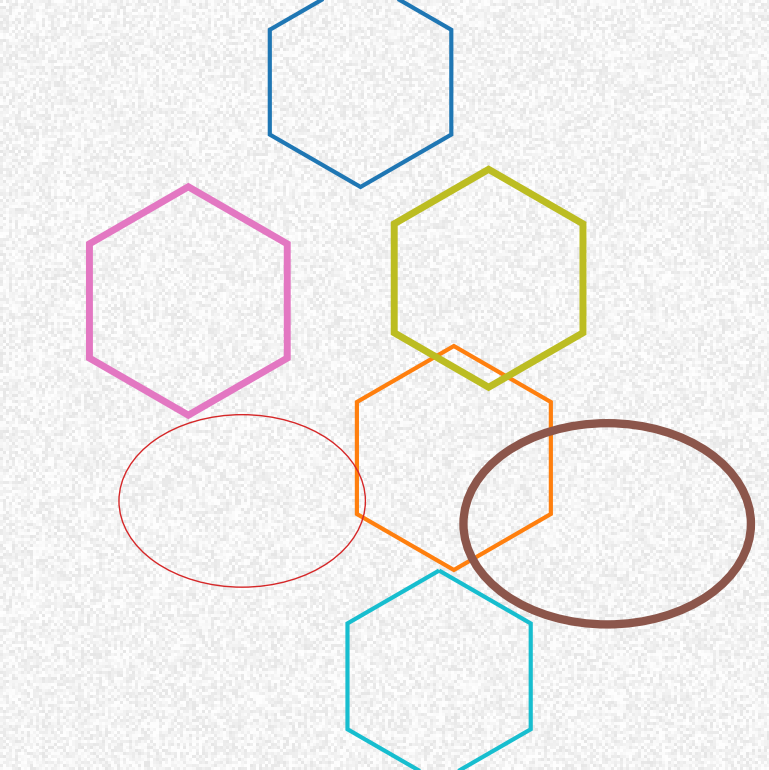[{"shape": "hexagon", "thickness": 1.5, "radius": 0.68, "center": [0.468, 0.893]}, {"shape": "hexagon", "thickness": 1.5, "radius": 0.73, "center": [0.589, 0.405]}, {"shape": "oval", "thickness": 0.5, "radius": 0.8, "center": [0.315, 0.349]}, {"shape": "oval", "thickness": 3, "radius": 0.93, "center": [0.789, 0.32]}, {"shape": "hexagon", "thickness": 2.5, "radius": 0.74, "center": [0.245, 0.609]}, {"shape": "hexagon", "thickness": 2.5, "radius": 0.71, "center": [0.635, 0.639]}, {"shape": "hexagon", "thickness": 1.5, "radius": 0.69, "center": [0.57, 0.122]}]